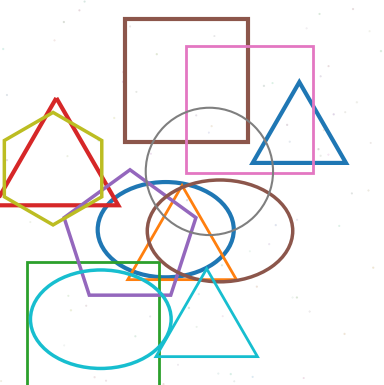[{"shape": "triangle", "thickness": 3, "radius": 0.7, "center": [0.777, 0.647]}, {"shape": "oval", "thickness": 3, "radius": 0.88, "center": [0.43, 0.403]}, {"shape": "triangle", "thickness": 2, "radius": 0.82, "center": [0.473, 0.355]}, {"shape": "square", "thickness": 2, "radius": 0.85, "center": [0.242, 0.149]}, {"shape": "triangle", "thickness": 3, "radius": 0.93, "center": [0.146, 0.56]}, {"shape": "pentagon", "thickness": 2.5, "radius": 0.9, "center": [0.338, 0.379]}, {"shape": "square", "thickness": 3, "radius": 0.8, "center": [0.484, 0.792]}, {"shape": "oval", "thickness": 2.5, "radius": 0.94, "center": [0.571, 0.4]}, {"shape": "square", "thickness": 2, "radius": 0.83, "center": [0.649, 0.715]}, {"shape": "circle", "thickness": 1.5, "radius": 0.83, "center": [0.544, 0.555]}, {"shape": "hexagon", "thickness": 2.5, "radius": 0.73, "center": [0.138, 0.562]}, {"shape": "oval", "thickness": 2.5, "radius": 0.91, "center": [0.262, 0.171]}, {"shape": "triangle", "thickness": 2, "radius": 0.76, "center": [0.537, 0.15]}]